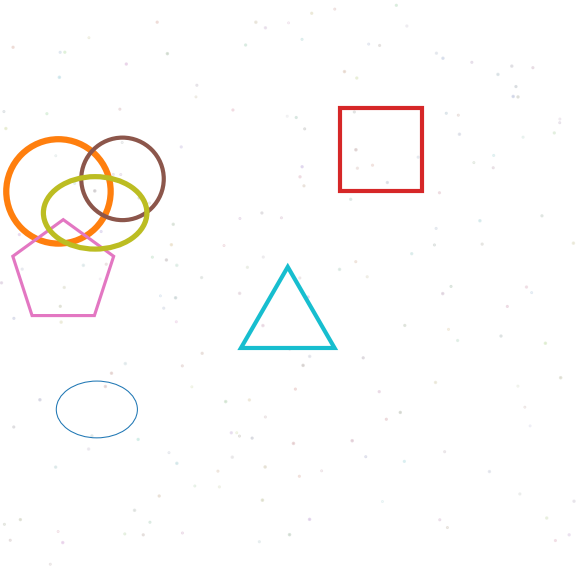[{"shape": "oval", "thickness": 0.5, "radius": 0.35, "center": [0.168, 0.29]}, {"shape": "circle", "thickness": 3, "radius": 0.45, "center": [0.101, 0.668]}, {"shape": "square", "thickness": 2, "radius": 0.36, "center": [0.659, 0.74]}, {"shape": "circle", "thickness": 2, "radius": 0.36, "center": [0.212, 0.689]}, {"shape": "pentagon", "thickness": 1.5, "radius": 0.46, "center": [0.109, 0.527]}, {"shape": "oval", "thickness": 2.5, "radius": 0.45, "center": [0.165, 0.631]}, {"shape": "triangle", "thickness": 2, "radius": 0.47, "center": [0.498, 0.443]}]